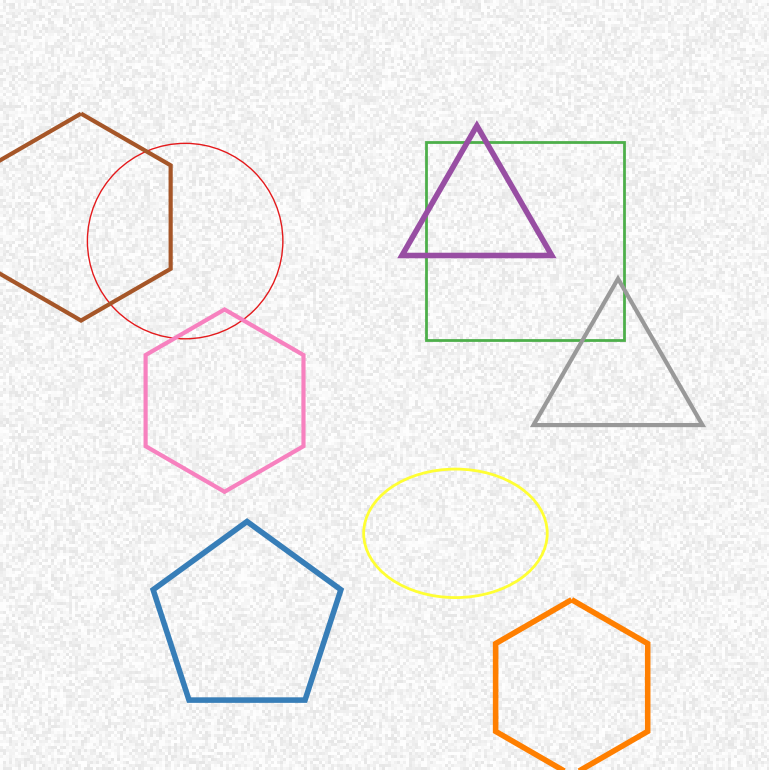[{"shape": "circle", "thickness": 0.5, "radius": 0.63, "center": [0.24, 0.687]}, {"shape": "pentagon", "thickness": 2, "radius": 0.64, "center": [0.321, 0.194]}, {"shape": "square", "thickness": 1, "radius": 0.64, "center": [0.682, 0.687]}, {"shape": "triangle", "thickness": 2, "radius": 0.56, "center": [0.619, 0.724]}, {"shape": "hexagon", "thickness": 2, "radius": 0.57, "center": [0.742, 0.107]}, {"shape": "oval", "thickness": 1, "radius": 0.6, "center": [0.591, 0.307]}, {"shape": "hexagon", "thickness": 1.5, "radius": 0.67, "center": [0.105, 0.718]}, {"shape": "hexagon", "thickness": 1.5, "radius": 0.59, "center": [0.292, 0.48]}, {"shape": "triangle", "thickness": 1.5, "radius": 0.63, "center": [0.803, 0.511]}]